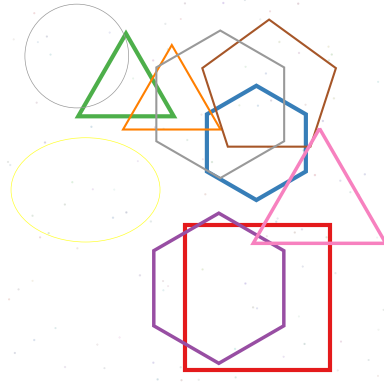[{"shape": "square", "thickness": 3, "radius": 0.94, "center": [0.668, 0.228]}, {"shape": "hexagon", "thickness": 3, "radius": 0.74, "center": [0.666, 0.629]}, {"shape": "triangle", "thickness": 3, "radius": 0.72, "center": [0.327, 0.77]}, {"shape": "hexagon", "thickness": 2.5, "radius": 0.98, "center": [0.568, 0.251]}, {"shape": "triangle", "thickness": 1.5, "radius": 0.73, "center": [0.446, 0.737]}, {"shape": "oval", "thickness": 0.5, "radius": 0.97, "center": [0.222, 0.507]}, {"shape": "pentagon", "thickness": 1.5, "radius": 0.91, "center": [0.699, 0.767]}, {"shape": "triangle", "thickness": 2.5, "radius": 0.99, "center": [0.83, 0.467]}, {"shape": "hexagon", "thickness": 1.5, "radius": 0.96, "center": [0.572, 0.729]}, {"shape": "circle", "thickness": 0.5, "radius": 0.67, "center": [0.199, 0.854]}]